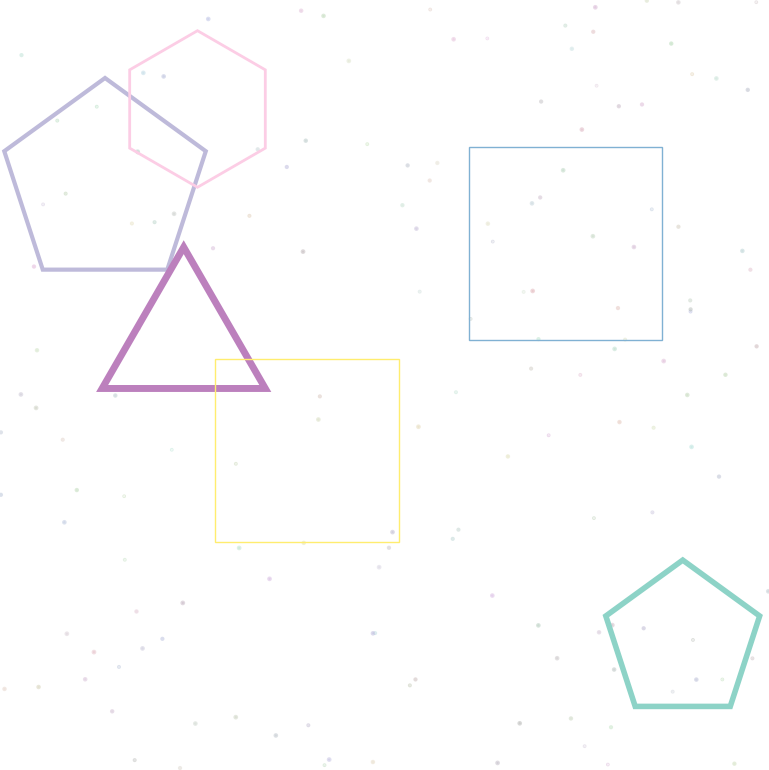[{"shape": "pentagon", "thickness": 2, "radius": 0.53, "center": [0.887, 0.168]}, {"shape": "pentagon", "thickness": 1.5, "radius": 0.69, "center": [0.136, 0.761]}, {"shape": "square", "thickness": 0.5, "radius": 0.63, "center": [0.734, 0.683]}, {"shape": "hexagon", "thickness": 1, "radius": 0.51, "center": [0.256, 0.858]}, {"shape": "triangle", "thickness": 2.5, "radius": 0.61, "center": [0.239, 0.557]}, {"shape": "square", "thickness": 0.5, "radius": 0.6, "center": [0.399, 0.415]}]